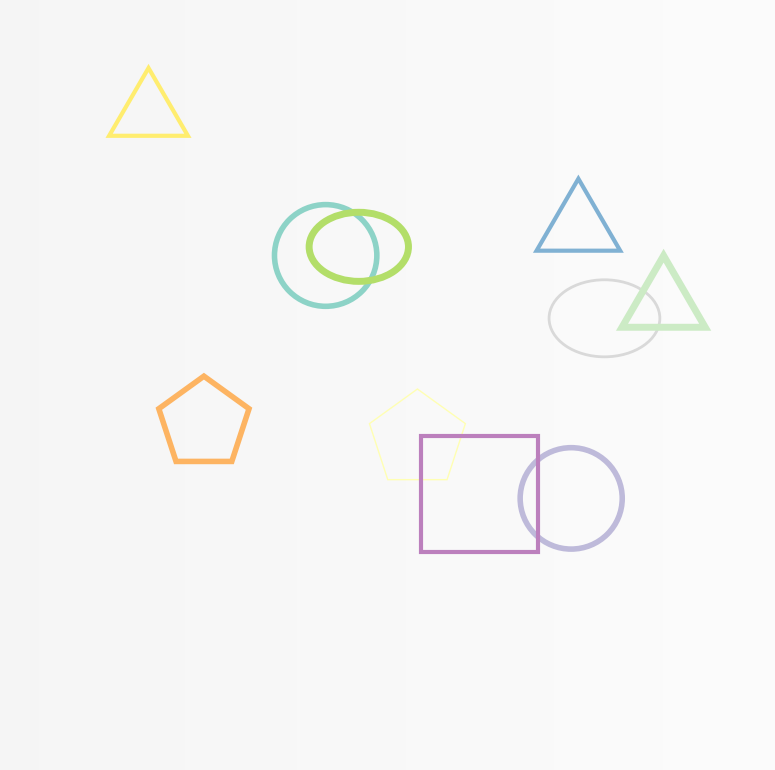[{"shape": "circle", "thickness": 2, "radius": 0.33, "center": [0.42, 0.668]}, {"shape": "pentagon", "thickness": 0.5, "radius": 0.33, "center": [0.539, 0.43]}, {"shape": "circle", "thickness": 2, "radius": 0.33, "center": [0.737, 0.353]}, {"shape": "triangle", "thickness": 1.5, "radius": 0.31, "center": [0.746, 0.706]}, {"shape": "pentagon", "thickness": 2, "radius": 0.31, "center": [0.263, 0.45]}, {"shape": "oval", "thickness": 2.5, "radius": 0.32, "center": [0.463, 0.679]}, {"shape": "oval", "thickness": 1, "radius": 0.36, "center": [0.78, 0.587]}, {"shape": "square", "thickness": 1.5, "radius": 0.38, "center": [0.618, 0.358]}, {"shape": "triangle", "thickness": 2.5, "radius": 0.31, "center": [0.856, 0.606]}, {"shape": "triangle", "thickness": 1.5, "radius": 0.29, "center": [0.192, 0.853]}]